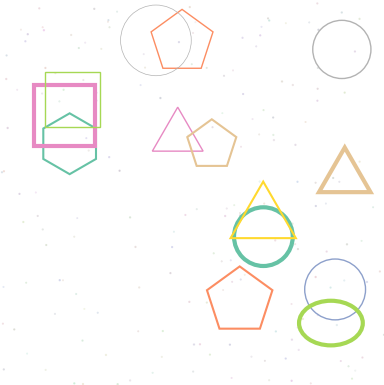[{"shape": "hexagon", "thickness": 1.5, "radius": 0.4, "center": [0.181, 0.627]}, {"shape": "circle", "thickness": 3, "radius": 0.38, "center": [0.684, 0.385]}, {"shape": "pentagon", "thickness": 1.5, "radius": 0.45, "center": [0.623, 0.219]}, {"shape": "pentagon", "thickness": 1, "radius": 0.42, "center": [0.473, 0.891]}, {"shape": "circle", "thickness": 1, "radius": 0.4, "center": [0.87, 0.248]}, {"shape": "triangle", "thickness": 1, "radius": 0.38, "center": [0.462, 0.645]}, {"shape": "square", "thickness": 3, "radius": 0.4, "center": [0.167, 0.7]}, {"shape": "oval", "thickness": 3, "radius": 0.41, "center": [0.86, 0.161]}, {"shape": "square", "thickness": 1, "radius": 0.36, "center": [0.188, 0.741]}, {"shape": "triangle", "thickness": 1.5, "radius": 0.49, "center": [0.684, 0.43]}, {"shape": "pentagon", "thickness": 1.5, "radius": 0.33, "center": [0.55, 0.623]}, {"shape": "triangle", "thickness": 3, "radius": 0.39, "center": [0.895, 0.54]}, {"shape": "circle", "thickness": 0.5, "radius": 0.46, "center": [0.405, 0.895]}, {"shape": "circle", "thickness": 1, "radius": 0.38, "center": [0.888, 0.872]}]